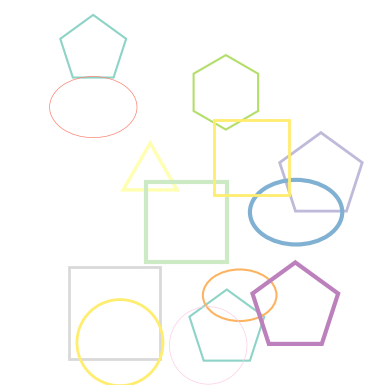[{"shape": "pentagon", "thickness": 1.5, "radius": 0.51, "center": [0.589, 0.146]}, {"shape": "pentagon", "thickness": 1.5, "radius": 0.45, "center": [0.242, 0.871]}, {"shape": "triangle", "thickness": 2.5, "radius": 0.4, "center": [0.39, 0.547]}, {"shape": "pentagon", "thickness": 2, "radius": 0.56, "center": [0.834, 0.543]}, {"shape": "oval", "thickness": 0.5, "radius": 0.57, "center": [0.242, 0.722]}, {"shape": "oval", "thickness": 3, "radius": 0.6, "center": [0.769, 0.449]}, {"shape": "oval", "thickness": 1.5, "radius": 0.48, "center": [0.623, 0.233]}, {"shape": "hexagon", "thickness": 1.5, "radius": 0.48, "center": [0.587, 0.76]}, {"shape": "circle", "thickness": 0.5, "radius": 0.5, "center": [0.541, 0.103]}, {"shape": "square", "thickness": 2, "radius": 0.59, "center": [0.298, 0.187]}, {"shape": "pentagon", "thickness": 3, "radius": 0.58, "center": [0.767, 0.201]}, {"shape": "square", "thickness": 3, "radius": 0.52, "center": [0.484, 0.424]}, {"shape": "square", "thickness": 2, "radius": 0.49, "center": [0.653, 0.591]}, {"shape": "circle", "thickness": 2, "radius": 0.56, "center": [0.312, 0.11]}]